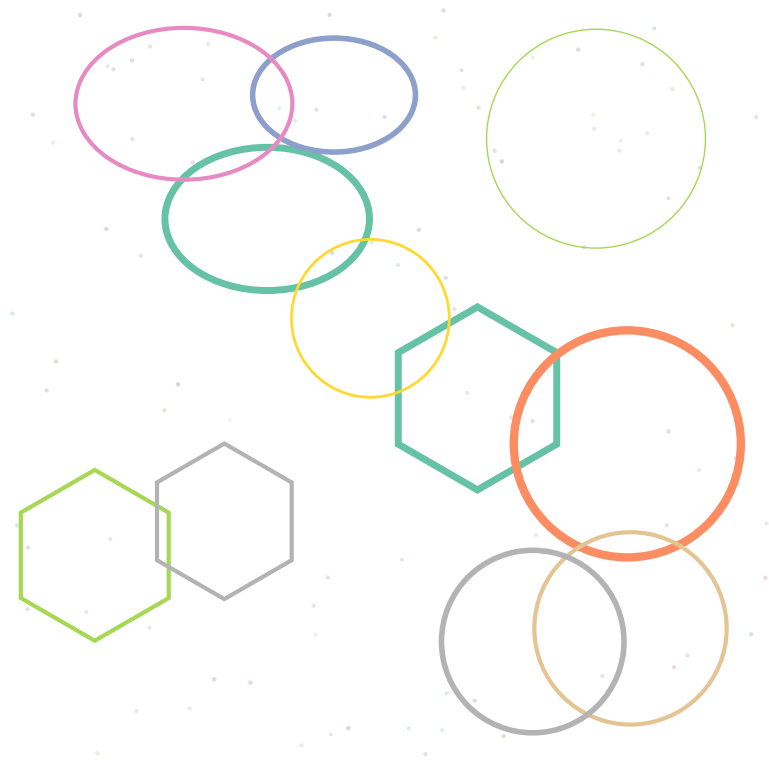[{"shape": "hexagon", "thickness": 2.5, "radius": 0.59, "center": [0.62, 0.483]}, {"shape": "oval", "thickness": 2.5, "radius": 0.66, "center": [0.347, 0.716]}, {"shape": "circle", "thickness": 3, "radius": 0.74, "center": [0.815, 0.424]}, {"shape": "oval", "thickness": 2, "radius": 0.53, "center": [0.434, 0.877]}, {"shape": "oval", "thickness": 1.5, "radius": 0.7, "center": [0.239, 0.865]}, {"shape": "hexagon", "thickness": 1.5, "radius": 0.55, "center": [0.123, 0.279]}, {"shape": "circle", "thickness": 0.5, "radius": 0.71, "center": [0.774, 0.82]}, {"shape": "circle", "thickness": 1, "radius": 0.51, "center": [0.481, 0.587]}, {"shape": "circle", "thickness": 1.5, "radius": 0.62, "center": [0.819, 0.184]}, {"shape": "hexagon", "thickness": 1.5, "radius": 0.5, "center": [0.291, 0.323]}, {"shape": "circle", "thickness": 2, "radius": 0.59, "center": [0.692, 0.167]}]